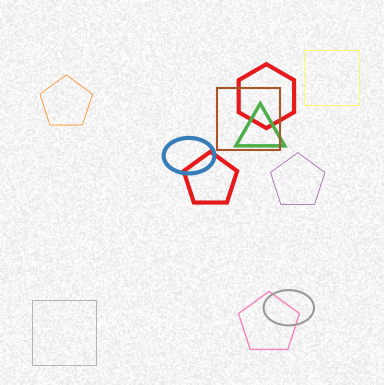[{"shape": "hexagon", "thickness": 3, "radius": 0.42, "center": [0.692, 0.75]}, {"shape": "pentagon", "thickness": 3, "radius": 0.37, "center": [0.546, 0.533]}, {"shape": "oval", "thickness": 3, "radius": 0.33, "center": [0.491, 0.596]}, {"shape": "triangle", "thickness": 2.5, "radius": 0.37, "center": [0.676, 0.658]}, {"shape": "pentagon", "thickness": 0.5, "radius": 0.37, "center": [0.773, 0.529]}, {"shape": "pentagon", "thickness": 0.5, "radius": 0.36, "center": [0.172, 0.733]}, {"shape": "square", "thickness": 0.5, "radius": 0.36, "center": [0.861, 0.799]}, {"shape": "square", "thickness": 1.5, "radius": 0.4, "center": [0.645, 0.69]}, {"shape": "pentagon", "thickness": 1, "radius": 0.42, "center": [0.699, 0.16]}, {"shape": "oval", "thickness": 1.5, "radius": 0.33, "center": [0.75, 0.201]}, {"shape": "square", "thickness": 0.5, "radius": 0.42, "center": [0.167, 0.136]}]